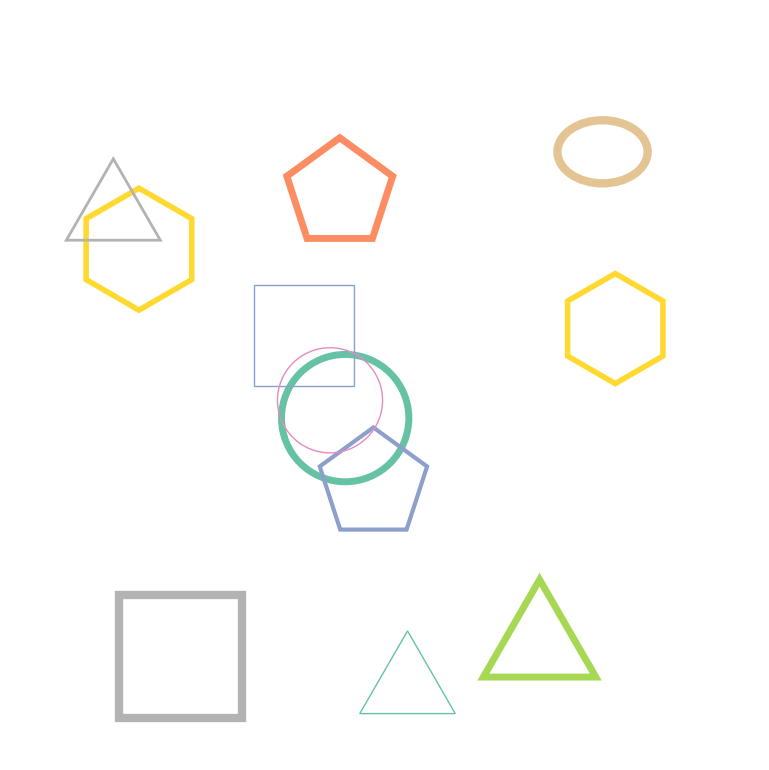[{"shape": "triangle", "thickness": 0.5, "radius": 0.36, "center": [0.529, 0.109]}, {"shape": "circle", "thickness": 2.5, "radius": 0.41, "center": [0.448, 0.457]}, {"shape": "pentagon", "thickness": 2.5, "radius": 0.36, "center": [0.441, 0.749]}, {"shape": "square", "thickness": 0.5, "radius": 0.32, "center": [0.395, 0.564]}, {"shape": "pentagon", "thickness": 1.5, "radius": 0.37, "center": [0.485, 0.372]}, {"shape": "circle", "thickness": 0.5, "radius": 0.34, "center": [0.429, 0.48]}, {"shape": "triangle", "thickness": 2.5, "radius": 0.42, "center": [0.701, 0.163]}, {"shape": "hexagon", "thickness": 2, "radius": 0.4, "center": [0.18, 0.676]}, {"shape": "hexagon", "thickness": 2, "radius": 0.36, "center": [0.799, 0.573]}, {"shape": "oval", "thickness": 3, "radius": 0.29, "center": [0.783, 0.803]}, {"shape": "triangle", "thickness": 1, "radius": 0.35, "center": [0.147, 0.723]}, {"shape": "square", "thickness": 3, "radius": 0.4, "center": [0.234, 0.148]}]